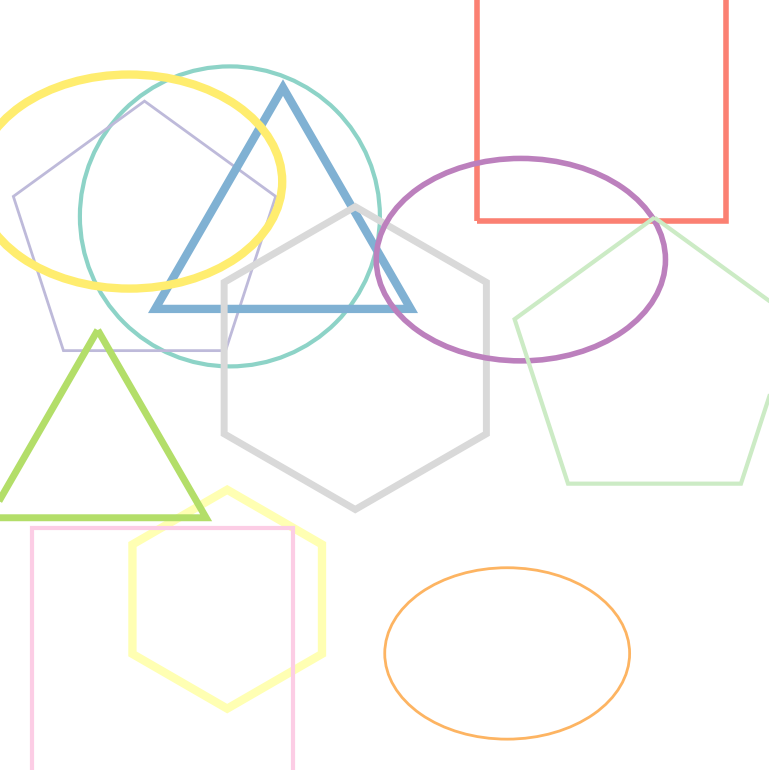[{"shape": "circle", "thickness": 1.5, "radius": 0.97, "center": [0.299, 0.719]}, {"shape": "hexagon", "thickness": 3, "radius": 0.71, "center": [0.295, 0.222]}, {"shape": "pentagon", "thickness": 1, "radius": 0.9, "center": [0.188, 0.69]}, {"shape": "square", "thickness": 2, "radius": 0.81, "center": [0.781, 0.875]}, {"shape": "triangle", "thickness": 3, "radius": 0.96, "center": [0.368, 0.695]}, {"shape": "oval", "thickness": 1, "radius": 0.8, "center": [0.659, 0.151]}, {"shape": "triangle", "thickness": 2.5, "radius": 0.81, "center": [0.127, 0.409]}, {"shape": "square", "thickness": 1.5, "radius": 0.85, "center": [0.211, 0.145]}, {"shape": "hexagon", "thickness": 2.5, "radius": 0.98, "center": [0.461, 0.535]}, {"shape": "oval", "thickness": 2, "radius": 0.94, "center": [0.676, 0.663]}, {"shape": "pentagon", "thickness": 1.5, "radius": 0.96, "center": [0.85, 0.526]}, {"shape": "oval", "thickness": 3, "radius": 0.99, "center": [0.168, 0.764]}]